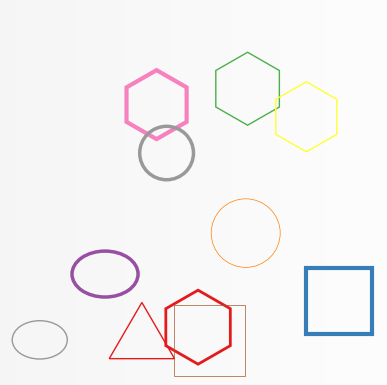[{"shape": "hexagon", "thickness": 2, "radius": 0.48, "center": [0.511, 0.15]}, {"shape": "triangle", "thickness": 1, "radius": 0.49, "center": [0.366, 0.117]}, {"shape": "square", "thickness": 3, "radius": 0.43, "center": [0.875, 0.218]}, {"shape": "hexagon", "thickness": 1, "radius": 0.47, "center": [0.639, 0.77]}, {"shape": "oval", "thickness": 2.5, "radius": 0.43, "center": [0.271, 0.288]}, {"shape": "circle", "thickness": 0.5, "radius": 0.45, "center": [0.634, 0.395]}, {"shape": "hexagon", "thickness": 1, "radius": 0.46, "center": [0.791, 0.697]}, {"shape": "square", "thickness": 0.5, "radius": 0.46, "center": [0.541, 0.115]}, {"shape": "hexagon", "thickness": 3, "radius": 0.45, "center": [0.404, 0.728]}, {"shape": "oval", "thickness": 1, "radius": 0.36, "center": [0.103, 0.117]}, {"shape": "circle", "thickness": 2.5, "radius": 0.35, "center": [0.43, 0.603]}]